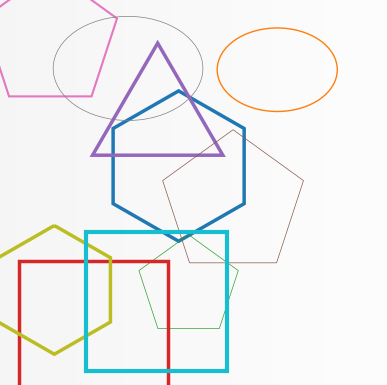[{"shape": "hexagon", "thickness": 2.5, "radius": 0.98, "center": [0.461, 0.569]}, {"shape": "oval", "thickness": 1, "radius": 0.77, "center": [0.715, 0.819]}, {"shape": "pentagon", "thickness": 0.5, "radius": 0.67, "center": [0.487, 0.256]}, {"shape": "square", "thickness": 2.5, "radius": 0.96, "center": [0.24, 0.131]}, {"shape": "triangle", "thickness": 2.5, "radius": 0.97, "center": [0.407, 0.694]}, {"shape": "pentagon", "thickness": 0.5, "radius": 0.96, "center": [0.601, 0.472]}, {"shape": "pentagon", "thickness": 1.5, "radius": 0.91, "center": [0.13, 0.896]}, {"shape": "oval", "thickness": 0.5, "radius": 0.97, "center": [0.33, 0.822]}, {"shape": "hexagon", "thickness": 2.5, "radius": 0.84, "center": [0.14, 0.247]}, {"shape": "square", "thickness": 3, "radius": 0.91, "center": [0.404, 0.216]}]